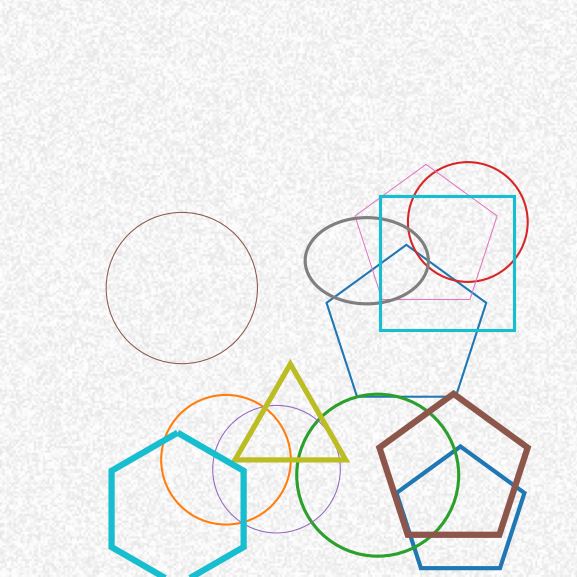[{"shape": "pentagon", "thickness": 2, "radius": 0.58, "center": [0.797, 0.11]}, {"shape": "pentagon", "thickness": 1, "radius": 0.73, "center": [0.704, 0.43]}, {"shape": "circle", "thickness": 1, "radius": 0.56, "center": [0.391, 0.203]}, {"shape": "circle", "thickness": 1.5, "radius": 0.7, "center": [0.654, 0.176]}, {"shape": "circle", "thickness": 1, "radius": 0.52, "center": [0.81, 0.615]}, {"shape": "circle", "thickness": 0.5, "radius": 0.55, "center": [0.479, 0.187]}, {"shape": "pentagon", "thickness": 3, "radius": 0.67, "center": [0.785, 0.182]}, {"shape": "circle", "thickness": 0.5, "radius": 0.65, "center": [0.315, 0.5]}, {"shape": "pentagon", "thickness": 0.5, "radius": 0.65, "center": [0.738, 0.585]}, {"shape": "oval", "thickness": 1.5, "radius": 0.53, "center": [0.635, 0.548]}, {"shape": "triangle", "thickness": 2.5, "radius": 0.55, "center": [0.503, 0.258]}, {"shape": "square", "thickness": 1.5, "radius": 0.58, "center": [0.775, 0.544]}, {"shape": "hexagon", "thickness": 3, "radius": 0.66, "center": [0.308, 0.118]}]